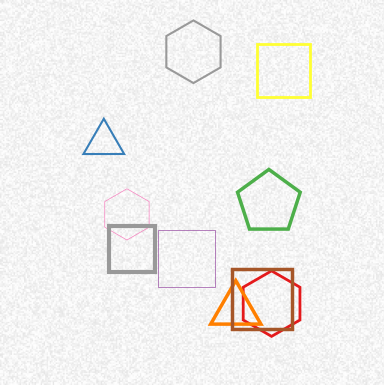[{"shape": "hexagon", "thickness": 2, "radius": 0.43, "center": [0.705, 0.211]}, {"shape": "triangle", "thickness": 1.5, "radius": 0.31, "center": [0.27, 0.63]}, {"shape": "pentagon", "thickness": 2.5, "radius": 0.43, "center": [0.698, 0.474]}, {"shape": "square", "thickness": 0.5, "radius": 0.37, "center": [0.485, 0.328]}, {"shape": "triangle", "thickness": 2.5, "radius": 0.38, "center": [0.612, 0.196]}, {"shape": "square", "thickness": 2, "radius": 0.34, "center": [0.736, 0.818]}, {"shape": "square", "thickness": 2.5, "radius": 0.39, "center": [0.68, 0.223]}, {"shape": "hexagon", "thickness": 0.5, "radius": 0.33, "center": [0.33, 0.443]}, {"shape": "square", "thickness": 3, "radius": 0.3, "center": [0.343, 0.354]}, {"shape": "hexagon", "thickness": 1.5, "radius": 0.41, "center": [0.502, 0.866]}]